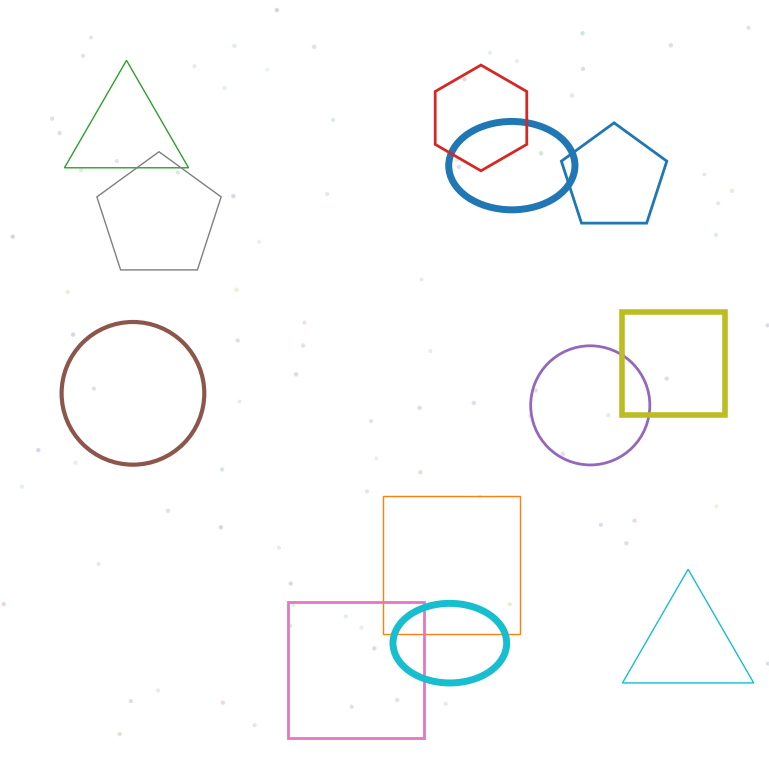[{"shape": "pentagon", "thickness": 1, "radius": 0.36, "center": [0.798, 0.768]}, {"shape": "oval", "thickness": 2.5, "radius": 0.41, "center": [0.665, 0.785]}, {"shape": "square", "thickness": 0.5, "radius": 0.45, "center": [0.587, 0.266]}, {"shape": "triangle", "thickness": 0.5, "radius": 0.47, "center": [0.164, 0.829]}, {"shape": "hexagon", "thickness": 1, "radius": 0.34, "center": [0.625, 0.847]}, {"shape": "circle", "thickness": 1, "radius": 0.39, "center": [0.767, 0.474]}, {"shape": "circle", "thickness": 1.5, "radius": 0.46, "center": [0.173, 0.489]}, {"shape": "square", "thickness": 1, "radius": 0.44, "center": [0.462, 0.13]}, {"shape": "pentagon", "thickness": 0.5, "radius": 0.42, "center": [0.206, 0.718]}, {"shape": "square", "thickness": 2, "radius": 0.34, "center": [0.875, 0.528]}, {"shape": "oval", "thickness": 2.5, "radius": 0.37, "center": [0.584, 0.165]}, {"shape": "triangle", "thickness": 0.5, "radius": 0.49, "center": [0.894, 0.162]}]